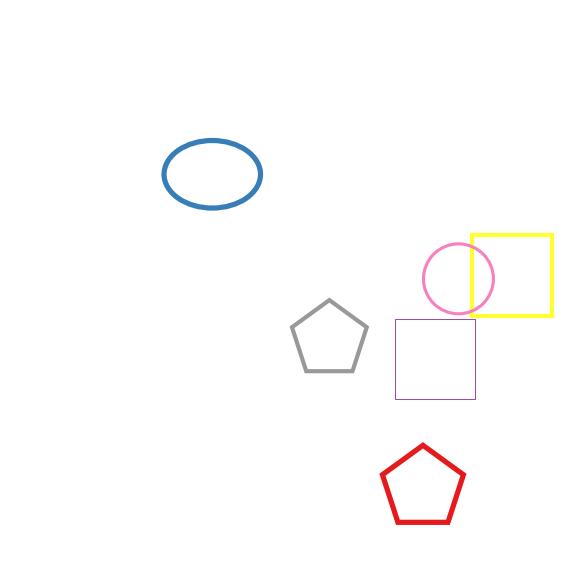[{"shape": "pentagon", "thickness": 2.5, "radius": 0.37, "center": [0.732, 0.154]}, {"shape": "oval", "thickness": 2.5, "radius": 0.42, "center": [0.368, 0.697]}, {"shape": "square", "thickness": 0.5, "radius": 0.35, "center": [0.753, 0.377]}, {"shape": "square", "thickness": 2, "radius": 0.35, "center": [0.887, 0.523]}, {"shape": "circle", "thickness": 1.5, "radius": 0.3, "center": [0.794, 0.516]}, {"shape": "pentagon", "thickness": 2, "radius": 0.34, "center": [0.57, 0.411]}]